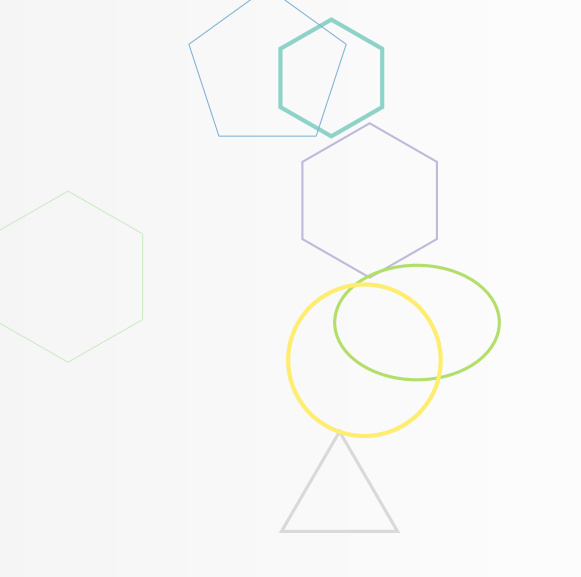[{"shape": "hexagon", "thickness": 2, "radius": 0.51, "center": [0.57, 0.864]}, {"shape": "hexagon", "thickness": 1, "radius": 0.67, "center": [0.636, 0.652]}, {"shape": "pentagon", "thickness": 0.5, "radius": 0.71, "center": [0.46, 0.878]}, {"shape": "oval", "thickness": 1.5, "radius": 0.71, "center": [0.717, 0.441]}, {"shape": "triangle", "thickness": 1.5, "radius": 0.58, "center": [0.584, 0.137]}, {"shape": "hexagon", "thickness": 0.5, "radius": 0.74, "center": [0.117, 0.52]}, {"shape": "circle", "thickness": 2, "radius": 0.66, "center": [0.627, 0.375]}]